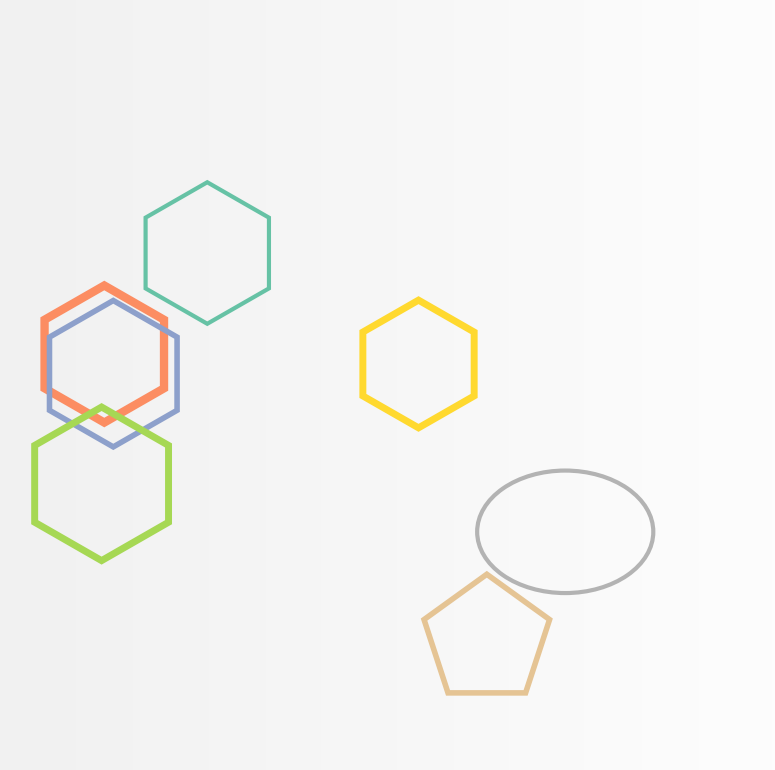[{"shape": "hexagon", "thickness": 1.5, "radius": 0.46, "center": [0.267, 0.671]}, {"shape": "hexagon", "thickness": 3, "radius": 0.44, "center": [0.135, 0.54]}, {"shape": "hexagon", "thickness": 2, "radius": 0.48, "center": [0.146, 0.515]}, {"shape": "hexagon", "thickness": 2.5, "radius": 0.5, "center": [0.131, 0.372]}, {"shape": "hexagon", "thickness": 2.5, "radius": 0.41, "center": [0.54, 0.527]}, {"shape": "pentagon", "thickness": 2, "radius": 0.43, "center": [0.628, 0.169]}, {"shape": "oval", "thickness": 1.5, "radius": 0.57, "center": [0.729, 0.309]}]